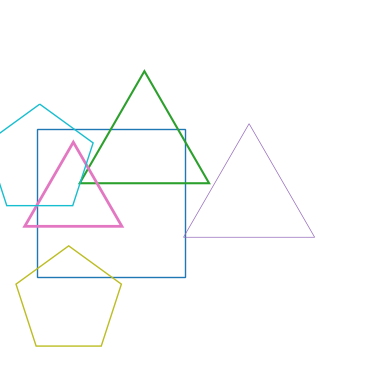[{"shape": "square", "thickness": 1, "radius": 0.96, "center": [0.289, 0.472]}, {"shape": "triangle", "thickness": 1.5, "radius": 0.97, "center": [0.375, 0.621]}, {"shape": "triangle", "thickness": 0.5, "radius": 0.98, "center": [0.647, 0.482]}, {"shape": "triangle", "thickness": 2, "radius": 0.73, "center": [0.19, 0.485]}, {"shape": "pentagon", "thickness": 1, "radius": 0.72, "center": [0.178, 0.218]}, {"shape": "pentagon", "thickness": 1, "radius": 0.73, "center": [0.103, 0.584]}]